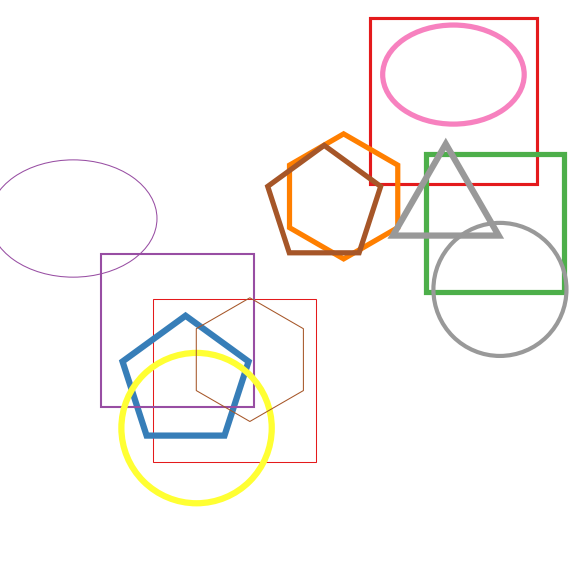[{"shape": "square", "thickness": 0.5, "radius": 0.71, "center": [0.406, 0.34]}, {"shape": "square", "thickness": 1.5, "radius": 0.72, "center": [0.785, 0.824]}, {"shape": "pentagon", "thickness": 3, "radius": 0.57, "center": [0.321, 0.338]}, {"shape": "square", "thickness": 2.5, "radius": 0.6, "center": [0.857, 0.612]}, {"shape": "square", "thickness": 1, "radius": 0.66, "center": [0.307, 0.427]}, {"shape": "oval", "thickness": 0.5, "radius": 0.73, "center": [0.127, 0.621]}, {"shape": "hexagon", "thickness": 2.5, "radius": 0.54, "center": [0.595, 0.659]}, {"shape": "circle", "thickness": 3, "radius": 0.65, "center": [0.34, 0.258]}, {"shape": "pentagon", "thickness": 2.5, "radius": 0.51, "center": [0.561, 0.645]}, {"shape": "hexagon", "thickness": 0.5, "radius": 0.54, "center": [0.433, 0.376]}, {"shape": "oval", "thickness": 2.5, "radius": 0.61, "center": [0.785, 0.87]}, {"shape": "triangle", "thickness": 3, "radius": 0.53, "center": [0.772, 0.644]}, {"shape": "circle", "thickness": 2, "radius": 0.58, "center": [0.866, 0.498]}]